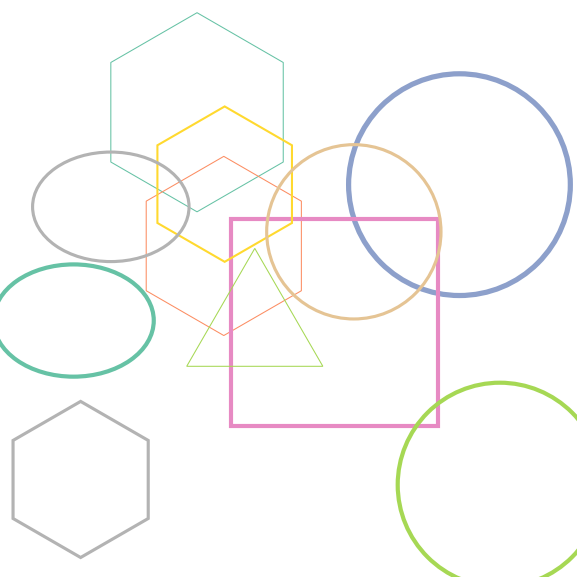[{"shape": "hexagon", "thickness": 0.5, "radius": 0.86, "center": [0.341, 0.805]}, {"shape": "oval", "thickness": 2, "radius": 0.69, "center": [0.127, 0.444]}, {"shape": "hexagon", "thickness": 0.5, "radius": 0.78, "center": [0.388, 0.573]}, {"shape": "circle", "thickness": 2.5, "radius": 0.96, "center": [0.796, 0.679]}, {"shape": "square", "thickness": 2, "radius": 0.9, "center": [0.579, 0.441]}, {"shape": "circle", "thickness": 2, "radius": 0.88, "center": [0.866, 0.16]}, {"shape": "triangle", "thickness": 0.5, "radius": 0.68, "center": [0.441, 0.433]}, {"shape": "hexagon", "thickness": 1, "radius": 0.67, "center": [0.389, 0.68]}, {"shape": "circle", "thickness": 1.5, "radius": 0.75, "center": [0.613, 0.598]}, {"shape": "oval", "thickness": 1.5, "radius": 0.68, "center": [0.192, 0.641]}, {"shape": "hexagon", "thickness": 1.5, "radius": 0.68, "center": [0.14, 0.169]}]